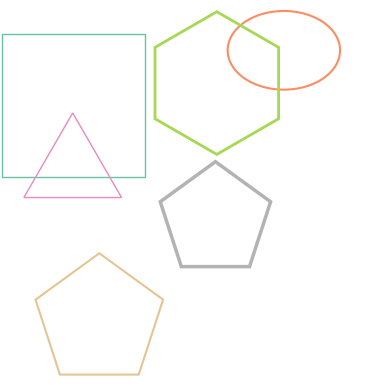[{"shape": "square", "thickness": 1, "radius": 0.93, "center": [0.19, 0.726]}, {"shape": "oval", "thickness": 1.5, "radius": 0.73, "center": [0.737, 0.869]}, {"shape": "triangle", "thickness": 1, "radius": 0.73, "center": [0.189, 0.56]}, {"shape": "hexagon", "thickness": 2, "radius": 0.93, "center": [0.563, 0.784]}, {"shape": "pentagon", "thickness": 1.5, "radius": 0.87, "center": [0.258, 0.168]}, {"shape": "pentagon", "thickness": 2.5, "radius": 0.75, "center": [0.56, 0.429]}]